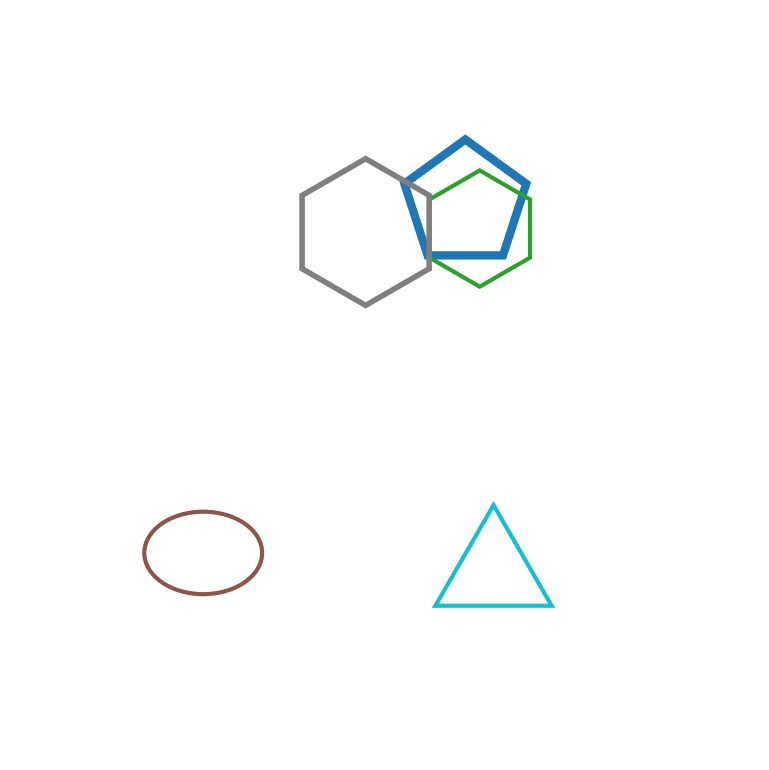[{"shape": "pentagon", "thickness": 3, "radius": 0.42, "center": [0.604, 0.736]}, {"shape": "hexagon", "thickness": 1.5, "radius": 0.38, "center": [0.623, 0.703]}, {"shape": "oval", "thickness": 1.5, "radius": 0.38, "center": [0.264, 0.282]}, {"shape": "hexagon", "thickness": 2, "radius": 0.48, "center": [0.475, 0.699]}, {"shape": "triangle", "thickness": 1.5, "radius": 0.44, "center": [0.641, 0.257]}]